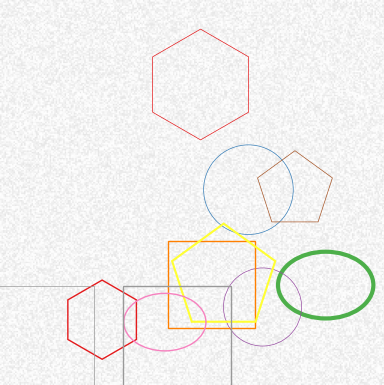[{"shape": "hexagon", "thickness": 0.5, "radius": 0.72, "center": [0.521, 0.781]}, {"shape": "hexagon", "thickness": 1, "radius": 0.51, "center": [0.265, 0.17]}, {"shape": "circle", "thickness": 0.5, "radius": 0.58, "center": [0.645, 0.507]}, {"shape": "oval", "thickness": 3, "radius": 0.62, "center": [0.846, 0.259]}, {"shape": "circle", "thickness": 0.5, "radius": 0.51, "center": [0.682, 0.203]}, {"shape": "square", "thickness": 1, "radius": 0.56, "center": [0.55, 0.261]}, {"shape": "pentagon", "thickness": 1.5, "radius": 0.7, "center": [0.581, 0.278]}, {"shape": "pentagon", "thickness": 0.5, "radius": 0.51, "center": [0.766, 0.506]}, {"shape": "oval", "thickness": 1, "radius": 0.53, "center": [0.428, 0.163]}, {"shape": "square", "thickness": 0.5, "radius": 0.69, "center": [0.106, 0.118]}, {"shape": "square", "thickness": 1, "radius": 0.7, "center": [0.46, 0.117]}]